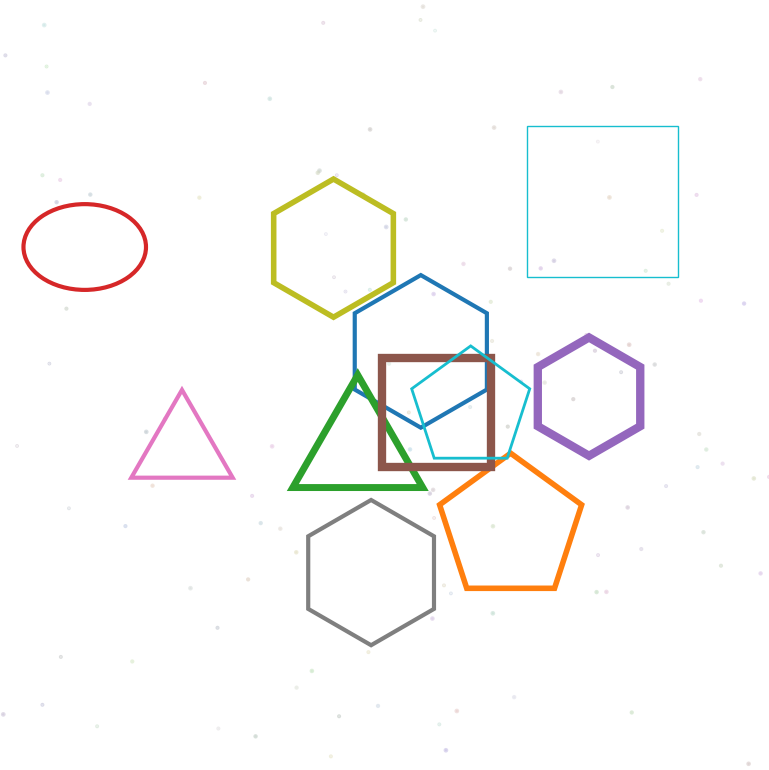[{"shape": "hexagon", "thickness": 1.5, "radius": 0.5, "center": [0.547, 0.544]}, {"shape": "pentagon", "thickness": 2, "radius": 0.48, "center": [0.663, 0.314]}, {"shape": "triangle", "thickness": 2.5, "radius": 0.49, "center": [0.465, 0.416]}, {"shape": "oval", "thickness": 1.5, "radius": 0.4, "center": [0.11, 0.679]}, {"shape": "hexagon", "thickness": 3, "radius": 0.38, "center": [0.765, 0.485]}, {"shape": "square", "thickness": 3, "radius": 0.35, "center": [0.567, 0.464]}, {"shape": "triangle", "thickness": 1.5, "radius": 0.38, "center": [0.236, 0.418]}, {"shape": "hexagon", "thickness": 1.5, "radius": 0.47, "center": [0.482, 0.256]}, {"shape": "hexagon", "thickness": 2, "radius": 0.45, "center": [0.433, 0.678]}, {"shape": "square", "thickness": 0.5, "radius": 0.49, "center": [0.783, 0.738]}, {"shape": "pentagon", "thickness": 1, "radius": 0.4, "center": [0.611, 0.47]}]